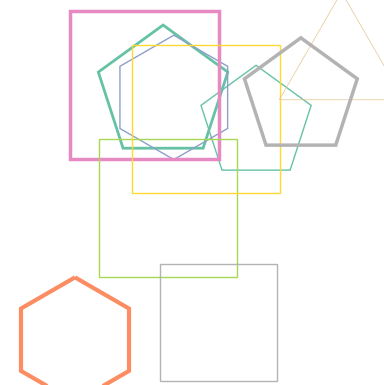[{"shape": "pentagon", "thickness": 1, "radius": 0.75, "center": [0.665, 0.68]}, {"shape": "pentagon", "thickness": 2, "radius": 0.88, "center": [0.424, 0.758]}, {"shape": "hexagon", "thickness": 3, "radius": 0.81, "center": [0.195, 0.118]}, {"shape": "hexagon", "thickness": 1, "radius": 0.81, "center": [0.451, 0.747]}, {"shape": "square", "thickness": 2.5, "radius": 0.97, "center": [0.376, 0.78]}, {"shape": "square", "thickness": 1, "radius": 0.9, "center": [0.436, 0.46]}, {"shape": "square", "thickness": 1, "radius": 0.96, "center": [0.535, 0.691]}, {"shape": "triangle", "thickness": 0.5, "radius": 0.93, "center": [0.887, 0.834]}, {"shape": "square", "thickness": 1, "radius": 0.76, "center": [0.567, 0.162]}, {"shape": "pentagon", "thickness": 2.5, "radius": 0.77, "center": [0.781, 0.748]}]